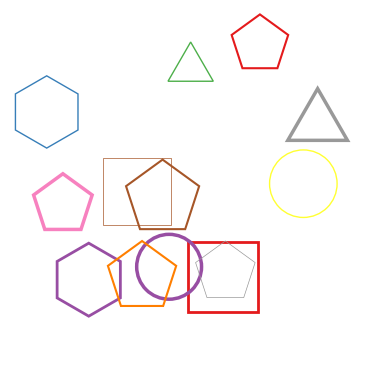[{"shape": "pentagon", "thickness": 1.5, "radius": 0.39, "center": [0.675, 0.885]}, {"shape": "square", "thickness": 2, "radius": 0.45, "center": [0.579, 0.28]}, {"shape": "hexagon", "thickness": 1, "radius": 0.47, "center": [0.121, 0.709]}, {"shape": "triangle", "thickness": 1, "radius": 0.34, "center": [0.495, 0.823]}, {"shape": "hexagon", "thickness": 2, "radius": 0.47, "center": [0.231, 0.274]}, {"shape": "circle", "thickness": 2.5, "radius": 0.42, "center": [0.439, 0.307]}, {"shape": "pentagon", "thickness": 1.5, "radius": 0.47, "center": [0.369, 0.281]}, {"shape": "circle", "thickness": 1, "radius": 0.44, "center": [0.788, 0.523]}, {"shape": "square", "thickness": 0.5, "radius": 0.44, "center": [0.355, 0.503]}, {"shape": "pentagon", "thickness": 1.5, "radius": 0.5, "center": [0.422, 0.486]}, {"shape": "pentagon", "thickness": 2.5, "radius": 0.4, "center": [0.163, 0.469]}, {"shape": "pentagon", "thickness": 0.5, "radius": 0.41, "center": [0.585, 0.293]}, {"shape": "triangle", "thickness": 2.5, "radius": 0.45, "center": [0.825, 0.68]}]